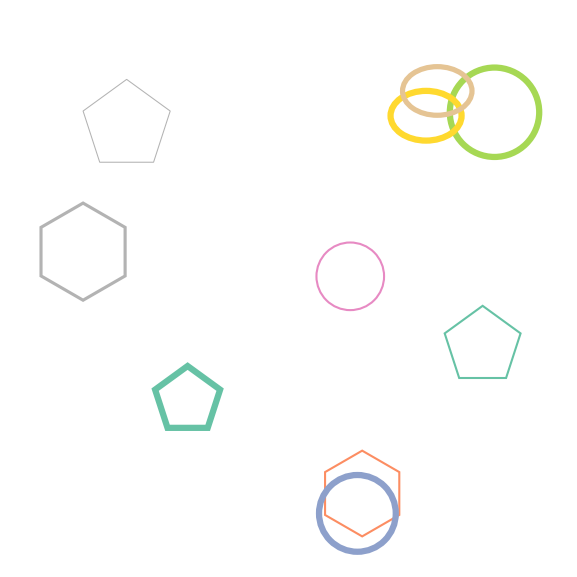[{"shape": "pentagon", "thickness": 3, "radius": 0.3, "center": [0.325, 0.306]}, {"shape": "pentagon", "thickness": 1, "radius": 0.35, "center": [0.836, 0.4]}, {"shape": "hexagon", "thickness": 1, "radius": 0.37, "center": [0.627, 0.145]}, {"shape": "circle", "thickness": 3, "radius": 0.33, "center": [0.619, 0.11]}, {"shape": "circle", "thickness": 1, "radius": 0.29, "center": [0.607, 0.521]}, {"shape": "circle", "thickness": 3, "radius": 0.39, "center": [0.856, 0.805]}, {"shape": "oval", "thickness": 3, "radius": 0.31, "center": [0.738, 0.799]}, {"shape": "oval", "thickness": 2.5, "radius": 0.3, "center": [0.757, 0.842]}, {"shape": "hexagon", "thickness": 1.5, "radius": 0.42, "center": [0.144, 0.563]}, {"shape": "pentagon", "thickness": 0.5, "radius": 0.4, "center": [0.219, 0.782]}]